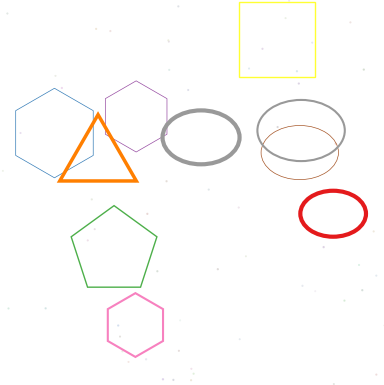[{"shape": "oval", "thickness": 3, "radius": 0.43, "center": [0.865, 0.445]}, {"shape": "hexagon", "thickness": 0.5, "radius": 0.58, "center": [0.141, 0.654]}, {"shape": "pentagon", "thickness": 1, "radius": 0.59, "center": [0.296, 0.349]}, {"shape": "hexagon", "thickness": 0.5, "radius": 0.46, "center": [0.354, 0.698]}, {"shape": "triangle", "thickness": 2.5, "radius": 0.57, "center": [0.255, 0.587]}, {"shape": "square", "thickness": 1, "radius": 0.49, "center": [0.72, 0.897]}, {"shape": "oval", "thickness": 0.5, "radius": 0.5, "center": [0.779, 0.604]}, {"shape": "hexagon", "thickness": 1.5, "radius": 0.41, "center": [0.352, 0.156]}, {"shape": "oval", "thickness": 3, "radius": 0.5, "center": [0.522, 0.643]}, {"shape": "oval", "thickness": 1.5, "radius": 0.57, "center": [0.782, 0.661]}]